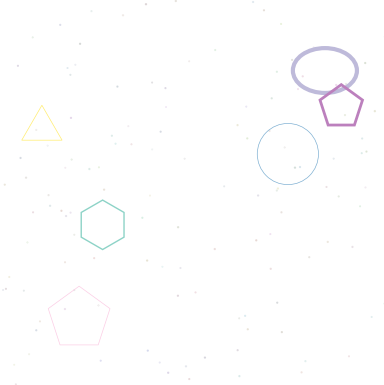[{"shape": "hexagon", "thickness": 1, "radius": 0.32, "center": [0.267, 0.416]}, {"shape": "oval", "thickness": 3, "radius": 0.42, "center": [0.844, 0.817]}, {"shape": "circle", "thickness": 0.5, "radius": 0.4, "center": [0.748, 0.6]}, {"shape": "pentagon", "thickness": 0.5, "radius": 0.42, "center": [0.206, 0.172]}, {"shape": "pentagon", "thickness": 2, "radius": 0.29, "center": [0.886, 0.722]}, {"shape": "triangle", "thickness": 0.5, "radius": 0.3, "center": [0.109, 0.666]}]